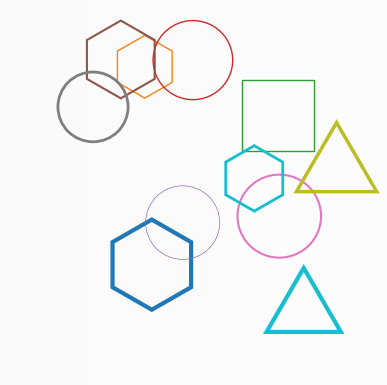[{"shape": "hexagon", "thickness": 3, "radius": 0.59, "center": [0.392, 0.313]}, {"shape": "hexagon", "thickness": 1, "radius": 0.41, "center": [0.374, 0.827]}, {"shape": "square", "thickness": 1, "radius": 0.46, "center": [0.718, 0.7]}, {"shape": "circle", "thickness": 1, "radius": 0.51, "center": [0.498, 0.844]}, {"shape": "circle", "thickness": 0.5, "radius": 0.48, "center": [0.471, 0.422]}, {"shape": "hexagon", "thickness": 1.5, "radius": 0.5, "center": [0.312, 0.846]}, {"shape": "circle", "thickness": 1.5, "radius": 0.54, "center": [0.721, 0.439]}, {"shape": "circle", "thickness": 2, "radius": 0.45, "center": [0.24, 0.722]}, {"shape": "triangle", "thickness": 2.5, "radius": 0.6, "center": [0.869, 0.562]}, {"shape": "triangle", "thickness": 3, "radius": 0.55, "center": [0.784, 0.193]}, {"shape": "hexagon", "thickness": 2, "radius": 0.42, "center": [0.656, 0.537]}]